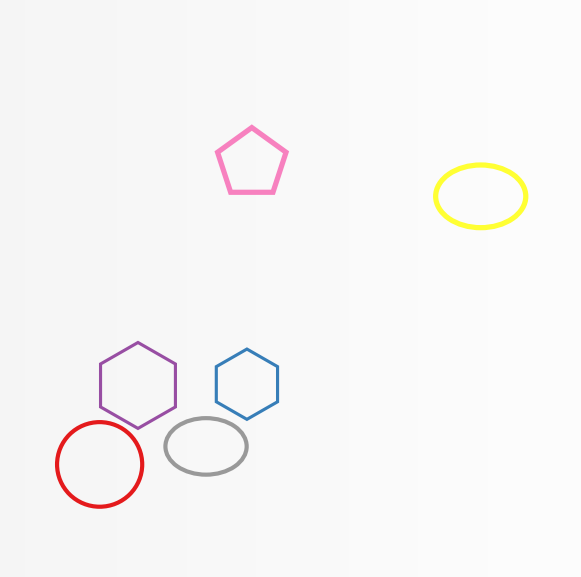[{"shape": "circle", "thickness": 2, "radius": 0.37, "center": [0.171, 0.195]}, {"shape": "hexagon", "thickness": 1.5, "radius": 0.3, "center": [0.425, 0.334]}, {"shape": "hexagon", "thickness": 1.5, "radius": 0.37, "center": [0.237, 0.332]}, {"shape": "oval", "thickness": 2.5, "radius": 0.39, "center": [0.827, 0.659]}, {"shape": "pentagon", "thickness": 2.5, "radius": 0.31, "center": [0.433, 0.716]}, {"shape": "oval", "thickness": 2, "radius": 0.35, "center": [0.354, 0.226]}]